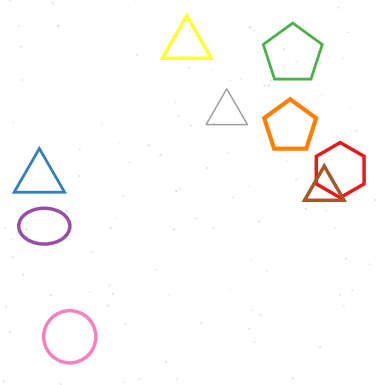[{"shape": "hexagon", "thickness": 2.5, "radius": 0.36, "center": [0.884, 0.558]}, {"shape": "triangle", "thickness": 2, "radius": 0.38, "center": [0.102, 0.539]}, {"shape": "pentagon", "thickness": 2, "radius": 0.4, "center": [0.76, 0.86]}, {"shape": "oval", "thickness": 2.5, "radius": 0.33, "center": [0.115, 0.413]}, {"shape": "pentagon", "thickness": 3, "radius": 0.35, "center": [0.754, 0.671]}, {"shape": "triangle", "thickness": 2.5, "radius": 0.37, "center": [0.485, 0.885]}, {"shape": "triangle", "thickness": 2.5, "radius": 0.3, "center": [0.842, 0.509]}, {"shape": "circle", "thickness": 2.5, "radius": 0.34, "center": [0.181, 0.125]}, {"shape": "triangle", "thickness": 1, "radius": 0.31, "center": [0.589, 0.707]}]